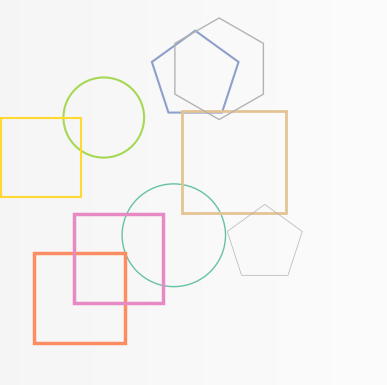[{"shape": "circle", "thickness": 1, "radius": 0.67, "center": [0.449, 0.389]}, {"shape": "square", "thickness": 2.5, "radius": 0.59, "center": [0.204, 0.226]}, {"shape": "pentagon", "thickness": 1.5, "radius": 0.59, "center": [0.504, 0.803]}, {"shape": "square", "thickness": 2.5, "radius": 0.57, "center": [0.307, 0.329]}, {"shape": "circle", "thickness": 1.5, "radius": 0.52, "center": [0.268, 0.695]}, {"shape": "square", "thickness": 1.5, "radius": 0.51, "center": [0.106, 0.591]}, {"shape": "square", "thickness": 2, "radius": 0.66, "center": [0.604, 0.579]}, {"shape": "hexagon", "thickness": 1, "radius": 0.66, "center": [0.565, 0.821]}, {"shape": "pentagon", "thickness": 0.5, "radius": 0.51, "center": [0.683, 0.367]}]